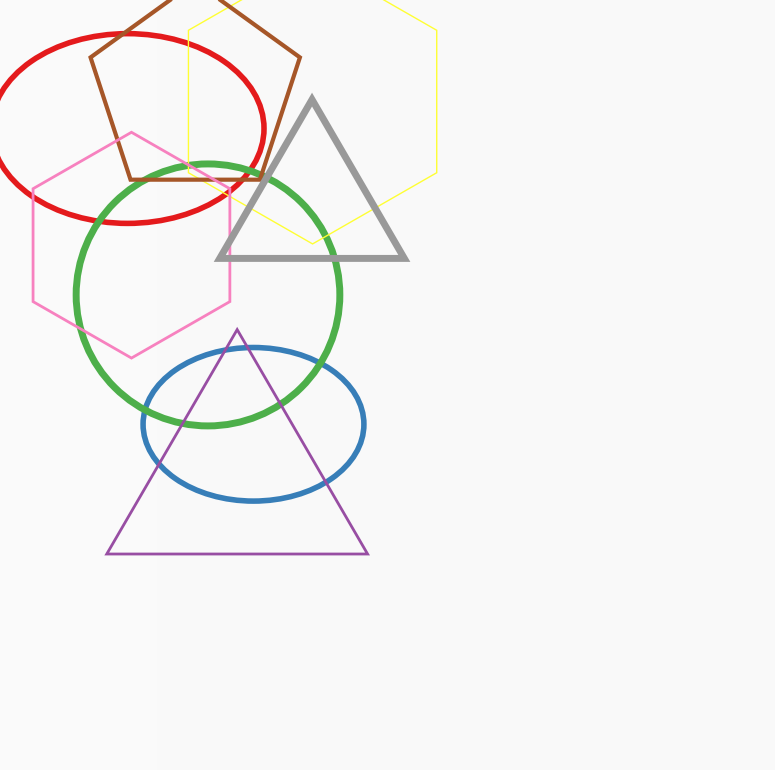[{"shape": "oval", "thickness": 2, "radius": 0.88, "center": [0.165, 0.833]}, {"shape": "oval", "thickness": 2, "radius": 0.71, "center": [0.327, 0.449]}, {"shape": "circle", "thickness": 2.5, "radius": 0.85, "center": [0.268, 0.617]}, {"shape": "triangle", "thickness": 1, "radius": 0.97, "center": [0.306, 0.378]}, {"shape": "hexagon", "thickness": 0.5, "radius": 0.92, "center": [0.403, 0.868]}, {"shape": "pentagon", "thickness": 1.5, "radius": 0.71, "center": [0.252, 0.882]}, {"shape": "hexagon", "thickness": 1, "radius": 0.73, "center": [0.17, 0.682]}, {"shape": "triangle", "thickness": 2.5, "radius": 0.69, "center": [0.403, 0.733]}]